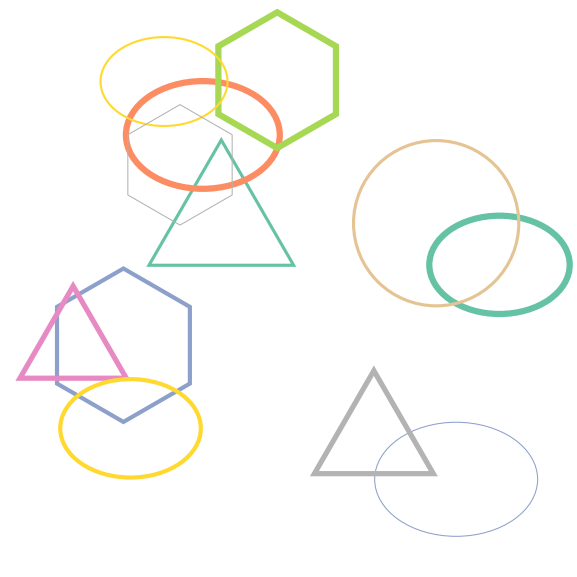[{"shape": "triangle", "thickness": 1.5, "radius": 0.72, "center": [0.383, 0.612]}, {"shape": "oval", "thickness": 3, "radius": 0.61, "center": [0.865, 0.541]}, {"shape": "oval", "thickness": 3, "radius": 0.67, "center": [0.351, 0.765]}, {"shape": "oval", "thickness": 0.5, "radius": 0.71, "center": [0.79, 0.169]}, {"shape": "hexagon", "thickness": 2, "radius": 0.66, "center": [0.214, 0.401]}, {"shape": "triangle", "thickness": 2.5, "radius": 0.53, "center": [0.127, 0.397]}, {"shape": "hexagon", "thickness": 3, "radius": 0.59, "center": [0.48, 0.86]}, {"shape": "oval", "thickness": 2, "radius": 0.61, "center": [0.226, 0.257]}, {"shape": "oval", "thickness": 1, "radius": 0.55, "center": [0.284, 0.858]}, {"shape": "circle", "thickness": 1.5, "radius": 0.72, "center": [0.755, 0.613]}, {"shape": "hexagon", "thickness": 0.5, "radius": 0.52, "center": [0.312, 0.714]}, {"shape": "triangle", "thickness": 2.5, "radius": 0.59, "center": [0.647, 0.238]}]